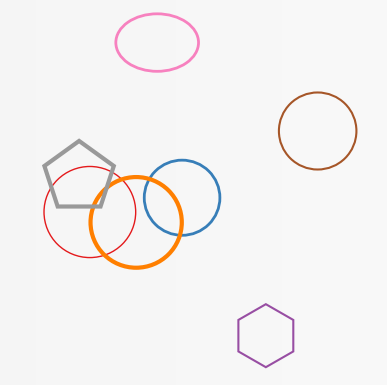[{"shape": "circle", "thickness": 1, "radius": 0.59, "center": [0.232, 0.449]}, {"shape": "circle", "thickness": 2, "radius": 0.49, "center": [0.47, 0.486]}, {"shape": "hexagon", "thickness": 1.5, "radius": 0.41, "center": [0.686, 0.128]}, {"shape": "circle", "thickness": 3, "radius": 0.59, "center": [0.351, 0.422]}, {"shape": "circle", "thickness": 1.5, "radius": 0.5, "center": [0.82, 0.66]}, {"shape": "oval", "thickness": 2, "radius": 0.53, "center": [0.406, 0.889]}, {"shape": "pentagon", "thickness": 3, "radius": 0.47, "center": [0.204, 0.54]}]